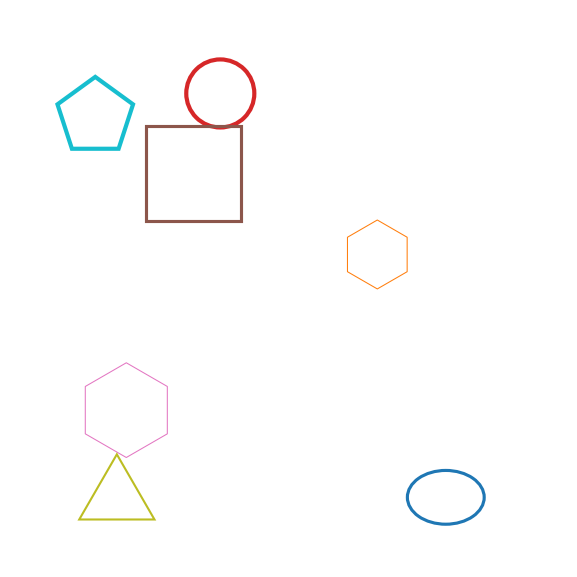[{"shape": "oval", "thickness": 1.5, "radius": 0.33, "center": [0.772, 0.138]}, {"shape": "hexagon", "thickness": 0.5, "radius": 0.3, "center": [0.653, 0.558]}, {"shape": "circle", "thickness": 2, "radius": 0.29, "center": [0.381, 0.837]}, {"shape": "square", "thickness": 1.5, "radius": 0.41, "center": [0.335, 0.698]}, {"shape": "hexagon", "thickness": 0.5, "radius": 0.41, "center": [0.219, 0.289]}, {"shape": "triangle", "thickness": 1, "radius": 0.38, "center": [0.202, 0.137]}, {"shape": "pentagon", "thickness": 2, "radius": 0.34, "center": [0.165, 0.797]}]